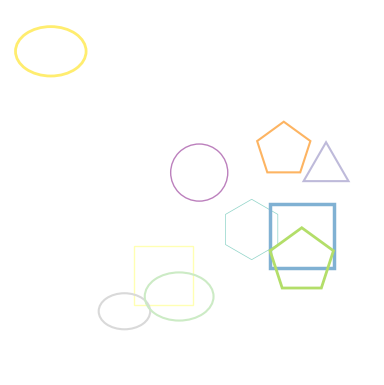[{"shape": "hexagon", "thickness": 0.5, "radius": 0.39, "center": [0.654, 0.404]}, {"shape": "square", "thickness": 1, "radius": 0.38, "center": [0.425, 0.284]}, {"shape": "triangle", "thickness": 1.5, "radius": 0.34, "center": [0.847, 0.563]}, {"shape": "square", "thickness": 2.5, "radius": 0.42, "center": [0.784, 0.386]}, {"shape": "pentagon", "thickness": 1.5, "radius": 0.36, "center": [0.737, 0.611]}, {"shape": "pentagon", "thickness": 2, "radius": 0.43, "center": [0.784, 0.322]}, {"shape": "oval", "thickness": 1.5, "radius": 0.33, "center": [0.323, 0.192]}, {"shape": "circle", "thickness": 1, "radius": 0.37, "center": [0.517, 0.552]}, {"shape": "oval", "thickness": 1.5, "radius": 0.45, "center": [0.465, 0.23]}, {"shape": "oval", "thickness": 2, "radius": 0.46, "center": [0.132, 0.867]}]